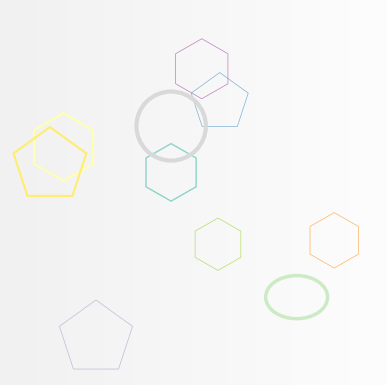[{"shape": "hexagon", "thickness": 1, "radius": 0.37, "center": [0.441, 0.552]}, {"shape": "hexagon", "thickness": 1.5, "radius": 0.44, "center": [0.164, 0.618]}, {"shape": "pentagon", "thickness": 0.5, "radius": 0.5, "center": [0.248, 0.122]}, {"shape": "pentagon", "thickness": 0.5, "radius": 0.39, "center": [0.567, 0.734]}, {"shape": "hexagon", "thickness": 0.5, "radius": 0.36, "center": [0.862, 0.376]}, {"shape": "hexagon", "thickness": 0.5, "radius": 0.34, "center": [0.563, 0.366]}, {"shape": "circle", "thickness": 3, "radius": 0.45, "center": [0.442, 0.673]}, {"shape": "hexagon", "thickness": 0.5, "radius": 0.39, "center": [0.521, 0.821]}, {"shape": "oval", "thickness": 2.5, "radius": 0.4, "center": [0.765, 0.228]}, {"shape": "pentagon", "thickness": 1.5, "radius": 0.49, "center": [0.129, 0.571]}]